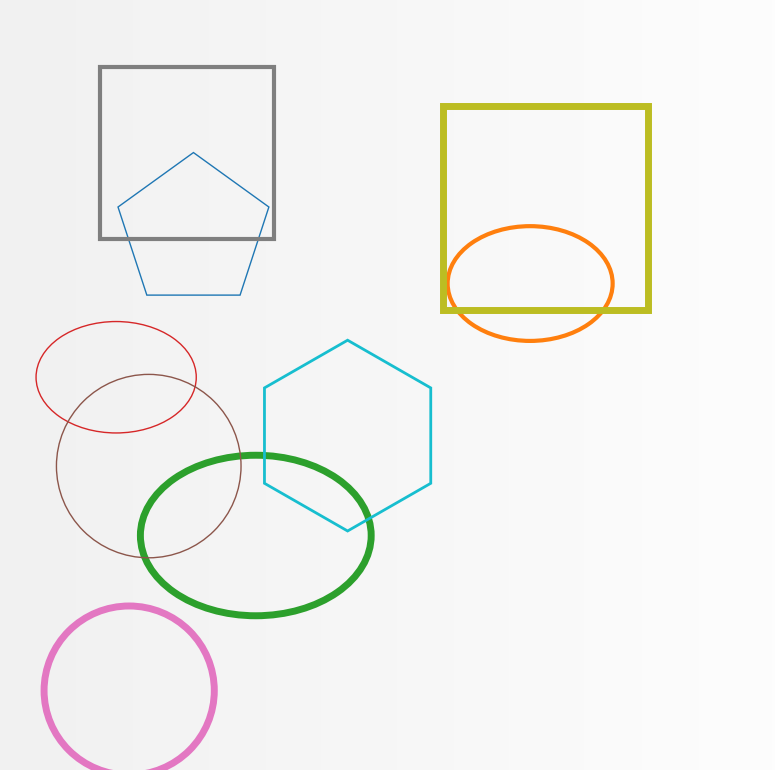[{"shape": "pentagon", "thickness": 0.5, "radius": 0.51, "center": [0.25, 0.7]}, {"shape": "oval", "thickness": 1.5, "radius": 0.53, "center": [0.684, 0.632]}, {"shape": "oval", "thickness": 2.5, "radius": 0.74, "center": [0.33, 0.305]}, {"shape": "oval", "thickness": 0.5, "radius": 0.52, "center": [0.15, 0.51]}, {"shape": "circle", "thickness": 0.5, "radius": 0.6, "center": [0.192, 0.395]}, {"shape": "circle", "thickness": 2.5, "radius": 0.55, "center": [0.167, 0.103]}, {"shape": "square", "thickness": 1.5, "radius": 0.56, "center": [0.241, 0.801]}, {"shape": "square", "thickness": 2.5, "radius": 0.66, "center": [0.704, 0.73]}, {"shape": "hexagon", "thickness": 1, "radius": 0.62, "center": [0.449, 0.434]}]